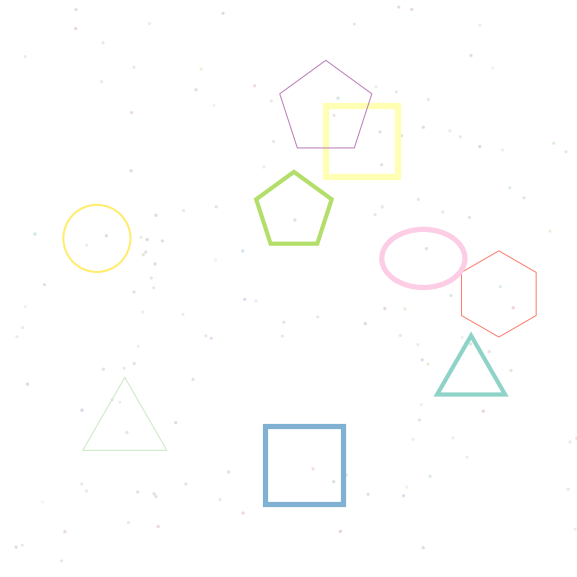[{"shape": "triangle", "thickness": 2, "radius": 0.34, "center": [0.816, 0.35]}, {"shape": "square", "thickness": 3, "radius": 0.31, "center": [0.627, 0.754]}, {"shape": "hexagon", "thickness": 0.5, "radius": 0.37, "center": [0.864, 0.49]}, {"shape": "square", "thickness": 2.5, "radius": 0.34, "center": [0.526, 0.194]}, {"shape": "pentagon", "thickness": 2, "radius": 0.34, "center": [0.509, 0.633]}, {"shape": "oval", "thickness": 2.5, "radius": 0.36, "center": [0.733, 0.552]}, {"shape": "pentagon", "thickness": 0.5, "radius": 0.42, "center": [0.564, 0.811]}, {"shape": "triangle", "thickness": 0.5, "radius": 0.42, "center": [0.216, 0.261]}, {"shape": "circle", "thickness": 1, "radius": 0.29, "center": [0.168, 0.586]}]